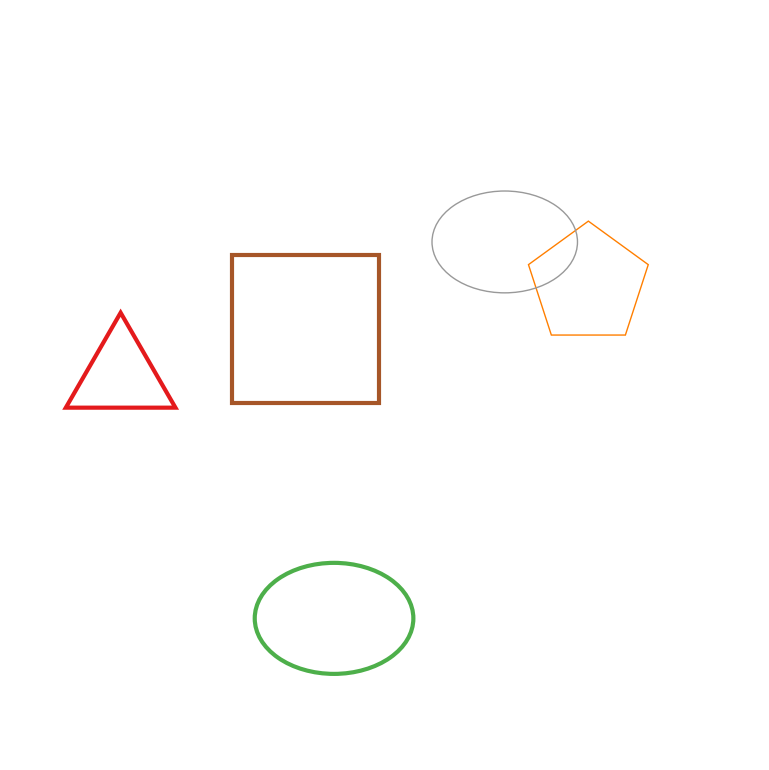[{"shape": "triangle", "thickness": 1.5, "radius": 0.41, "center": [0.157, 0.512]}, {"shape": "oval", "thickness": 1.5, "radius": 0.51, "center": [0.434, 0.197]}, {"shape": "pentagon", "thickness": 0.5, "radius": 0.41, "center": [0.764, 0.631]}, {"shape": "square", "thickness": 1.5, "radius": 0.48, "center": [0.397, 0.573]}, {"shape": "oval", "thickness": 0.5, "radius": 0.47, "center": [0.656, 0.686]}]